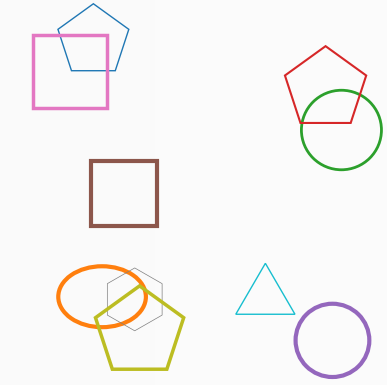[{"shape": "pentagon", "thickness": 1, "radius": 0.48, "center": [0.241, 0.894]}, {"shape": "oval", "thickness": 3, "radius": 0.57, "center": [0.263, 0.229]}, {"shape": "circle", "thickness": 2, "radius": 0.52, "center": [0.881, 0.662]}, {"shape": "pentagon", "thickness": 1.5, "radius": 0.55, "center": [0.84, 0.77]}, {"shape": "circle", "thickness": 3, "radius": 0.48, "center": [0.858, 0.116]}, {"shape": "square", "thickness": 3, "radius": 0.42, "center": [0.32, 0.496]}, {"shape": "square", "thickness": 2.5, "radius": 0.48, "center": [0.18, 0.814]}, {"shape": "hexagon", "thickness": 0.5, "radius": 0.41, "center": [0.348, 0.222]}, {"shape": "pentagon", "thickness": 2.5, "radius": 0.6, "center": [0.36, 0.138]}, {"shape": "triangle", "thickness": 1, "radius": 0.44, "center": [0.685, 0.228]}]